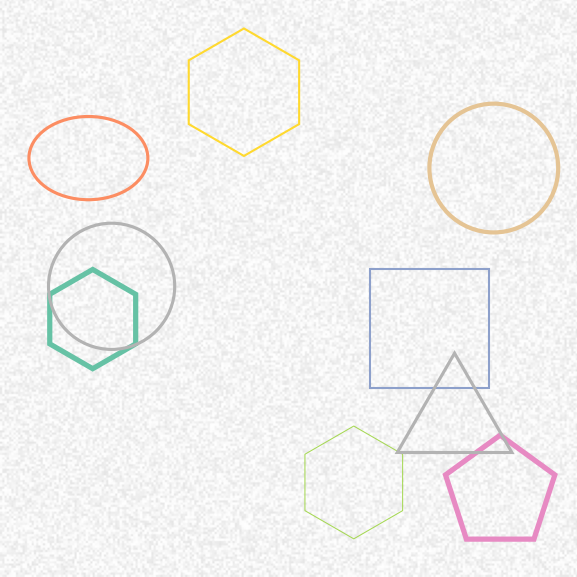[{"shape": "hexagon", "thickness": 2.5, "radius": 0.43, "center": [0.161, 0.447]}, {"shape": "oval", "thickness": 1.5, "radius": 0.51, "center": [0.153, 0.725]}, {"shape": "square", "thickness": 1, "radius": 0.52, "center": [0.744, 0.43]}, {"shape": "pentagon", "thickness": 2.5, "radius": 0.5, "center": [0.866, 0.146]}, {"shape": "hexagon", "thickness": 0.5, "radius": 0.49, "center": [0.613, 0.164]}, {"shape": "hexagon", "thickness": 1, "radius": 0.55, "center": [0.422, 0.839]}, {"shape": "circle", "thickness": 2, "radius": 0.56, "center": [0.855, 0.708]}, {"shape": "triangle", "thickness": 1.5, "radius": 0.57, "center": [0.787, 0.273]}, {"shape": "circle", "thickness": 1.5, "radius": 0.55, "center": [0.193, 0.503]}]